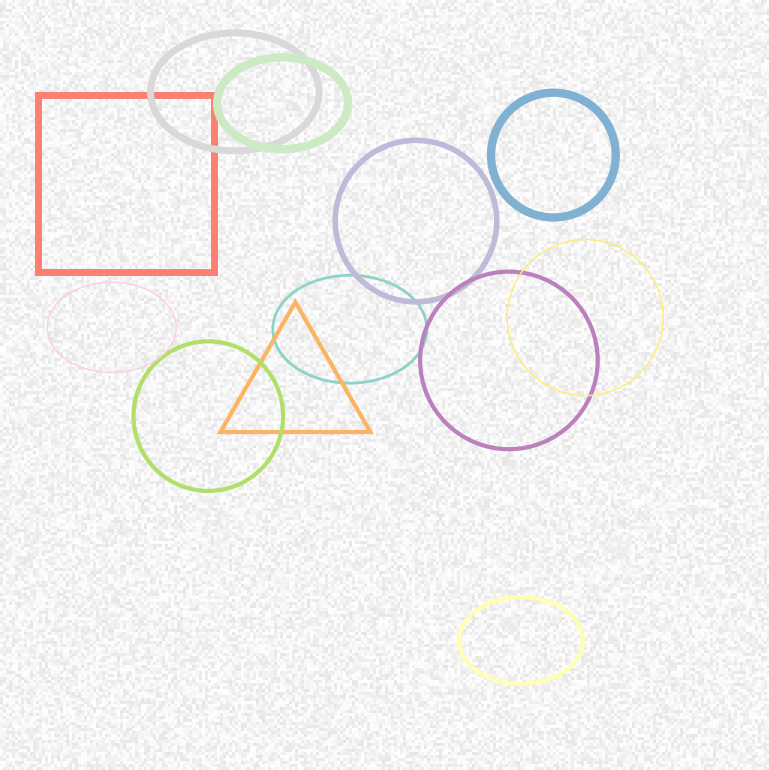[{"shape": "oval", "thickness": 1, "radius": 0.5, "center": [0.454, 0.572]}, {"shape": "oval", "thickness": 1.5, "radius": 0.4, "center": [0.677, 0.168]}, {"shape": "circle", "thickness": 2, "radius": 0.52, "center": [0.54, 0.713]}, {"shape": "square", "thickness": 2.5, "radius": 0.57, "center": [0.164, 0.762]}, {"shape": "circle", "thickness": 3, "radius": 0.41, "center": [0.719, 0.799]}, {"shape": "triangle", "thickness": 1.5, "radius": 0.56, "center": [0.384, 0.495]}, {"shape": "circle", "thickness": 1.5, "radius": 0.49, "center": [0.27, 0.46]}, {"shape": "oval", "thickness": 0.5, "radius": 0.42, "center": [0.145, 0.575]}, {"shape": "oval", "thickness": 2.5, "radius": 0.55, "center": [0.305, 0.881]}, {"shape": "circle", "thickness": 1.5, "radius": 0.58, "center": [0.661, 0.532]}, {"shape": "oval", "thickness": 3, "radius": 0.43, "center": [0.367, 0.866]}, {"shape": "circle", "thickness": 0.5, "radius": 0.51, "center": [0.76, 0.588]}]